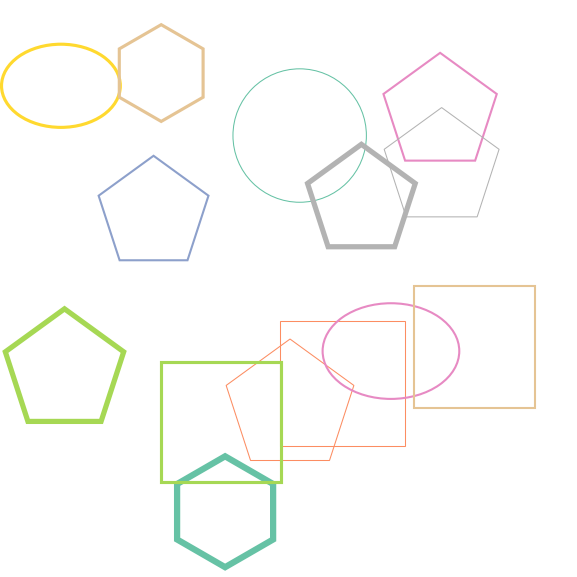[{"shape": "circle", "thickness": 0.5, "radius": 0.58, "center": [0.519, 0.764]}, {"shape": "hexagon", "thickness": 3, "radius": 0.48, "center": [0.39, 0.113]}, {"shape": "pentagon", "thickness": 0.5, "radius": 0.58, "center": [0.502, 0.296]}, {"shape": "square", "thickness": 0.5, "radius": 0.54, "center": [0.594, 0.335]}, {"shape": "pentagon", "thickness": 1, "radius": 0.5, "center": [0.266, 0.629]}, {"shape": "pentagon", "thickness": 1, "radius": 0.52, "center": [0.762, 0.804]}, {"shape": "oval", "thickness": 1, "radius": 0.59, "center": [0.677, 0.391]}, {"shape": "pentagon", "thickness": 2.5, "radius": 0.54, "center": [0.112, 0.357]}, {"shape": "square", "thickness": 1.5, "radius": 0.52, "center": [0.383, 0.269]}, {"shape": "oval", "thickness": 1.5, "radius": 0.51, "center": [0.105, 0.851]}, {"shape": "square", "thickness": 1, "radius": 0.52, "center": [0.821, 0.398]}, {"shape": "hexagon", "thickness": 1.5, "radius": 0.42, "center": [0.279, 0.873]}, {"shape": "pentagon", "thickness": 0.5, "radius": 0.52, "center": [0.765, 0.708]}, {"shape": "pentagon", "thickness": 2.5, "radius": 0.49, "center": [0.626, 0.651]}]